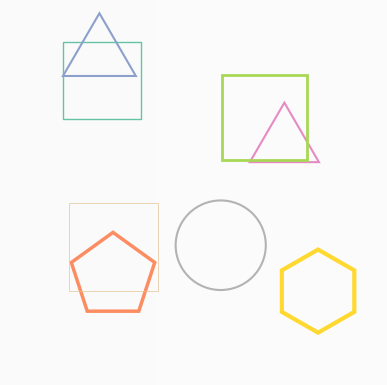[{"shape": "square", "thickness": 1, "radius": 0.5, "center": [0.264, 0.79]}, {"shape": "pentagon", "thickness": 2.5, "radius": 0.57, "center": [0.292, 0.283]}, {"shape": "triangle", "thickness": 1.5, "radius": 0.54, "center": [0.257, 0.857]}, {"shape": "triangle", "thickness": 1.5, "radius": 0.51, "center": [0.734, 0.63]}, {"shape": "square", "thickness": 2, "radius": 0.55, "center": [0.682, 0.695]}, {"shape": "hexagon", "thickness": 3, "radius": 0.54, "center": [0.821, 0.244]}, {"shape": "square", "thickness": 0.5, "radius": 0.58, "center": [0.293, 0.358]}, {"shape": "circle", "thickness": 1.5, "radius": 0.58, "center": [0.57, 0.363]}]